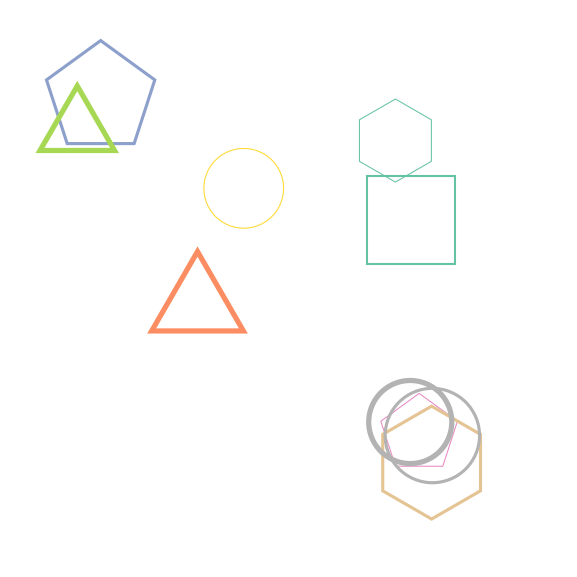[{"shape": "square", "thickness": 1, "radius": 0.38, "center": [0.711, 0.618]}, {"shape": "hexagon", "thickness": 0.5, "radius": 0.36, "center": [0.685, 0.756]}, {"shape": "triangle", "thickness": 2.5, "radius": 0.46, "center": [0.342, 0.472]}, {"shape": "pentagon", "thickness": 1.5, "radius": 0.49, "center": [0.174, 0.83]}, {"shape": "pentagon", "thickness": 0.5, "radius": 0.35, "center": [0.726, 0.248]}, {"shape": "triangle", "thickness": 2.5, "radius": 0.37, "center": [0.134, 0.776]}, {"shape": "circle", "thickness": 0.5, "radius": 0.35, "center": [0.422, 0.673]}, {"shape": "hexagon", "thickness": 1.5, "radius": 0.49, "center": [0.747, 0.198]}, {"shape": "circle", "thickness": 2.5, "radius": 0.36, "center": [0.71, 0.268]}, {"shape": "circle", "thickness": 1.5, "radius": 0.41, "center": [0.749, 0.245]}]